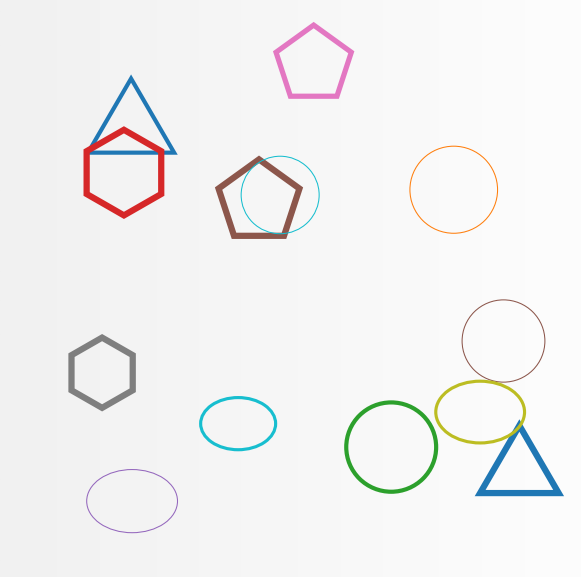[{"shape": "triangle", "thickness": 3, "radius": 0.39, "center": [0.894, 0.184]}, {"shape": "triangle", "thickness": 2, "radius": 0.43, "center": [0.226, 0.778]}, {"shape": "circle", "thickness": 0.5, "radius": 0.38, "center": [0.781, 0.671]}, {"shape": "circle", "thickness": 2, "radius": 0.39, "center": [0.673, 0.225]}, {"shape": "hexagon", "thickness": 3, "radius": 0.37, "center": [0.213, 0.7]}, {"shape": "oval", "thickness": 0.5, "radius": 0.39, "center": [0.227, 0.131]}, {"shape": "circle", "thickness": 0.5, "radius": 0.36, "center": [0.866, 0.409]}, {"shape": "pentagon", "thickness": 3, "radius": 0.37, "center": [0.446, 0.65]}, {"shape": "pentagon", "thickness": 2.5, "radius": 0.34, "center": [0.54, 0.888]}, {"shape": "hexagon", "thickness": 3, "radius": 0.3, "center": [0.176, 0.354]}, {"shape": "oval", "thickness": 1.5, "radius": 0.38, "center": [0.826, 0.286]}, {"shape": "circle", "thickness": 0.5, "radius": 0.34, "center": [0.482, 0.662]}, {"shape": "oval", "thickness": 1.5, "radius": 0.32, "center": [0.41, 0.266]}]